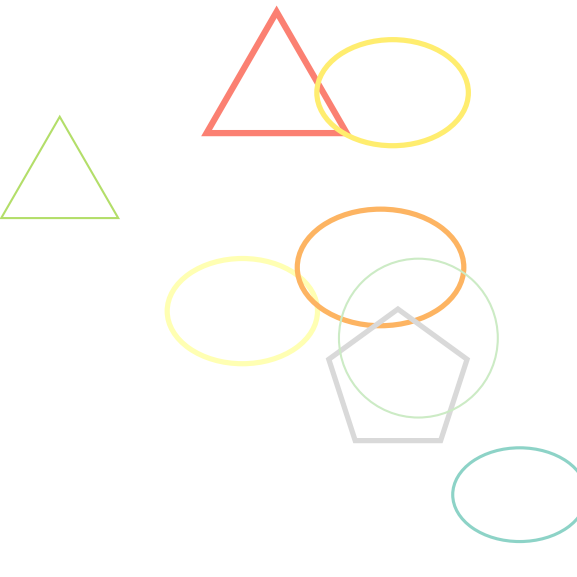[{"shape": "oval", "thickness": 1.5, "radius": 0.58, "center": [0.9, 0.143]}, {"shape": "oval", "thickness": 2.5, "radius": 0.65, "center": [0.42, 0.46]}, {"shape": "triangle", "thickness": 3, "radius": 0.7, "center": [0.479, 0.839]}, {"shape": "oval", "thickness": 2.5, "radius": 0.72, "center": [0.659, 0.536]}, {"shape": "triangle", "thickness": 1, "radius": 0.58, "center": [0.103, 0.68]}, {"shape": "pentagon", "thickness": 2.5, "radius": 0.63, "center": [0.689, 0.338]}, {"shape": "circle", "thickness": 1, "radius": 0.69, "center": [0.724, 0.414]}, {"shape": "oval", "thickness": 2.5, "radius": 0.66, "center": [0.68, 0.839]}]